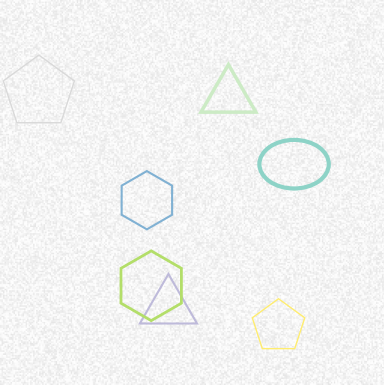[{"shape": "oval", "thickness": 3, "radius": 0.45, "center": [0.764, 0.574]}, {"shape": "triangle", "thickness": 1.5, "radius": 0.43, "center": [0.437, 0.203]}, {"shape": "hexagon", "thickness": 1.5, "radius": 0.38, "center": [0.382, 0.48]}, {"shape": "hexagon", "thickness": 2, "radius": 0.45, "center": [0.393, 0.258]}, {"shape": "pentagon", "thickness": 1, "radius": 0.49, "center": [0.101, 0.76]}, {"shape": "triangle", "thickness": 2.5, "radius": 0.41, "center": [0.593, 0.75]}, {"shape": "pentagon", "thickness": 1, "radius": 0.36, "center": [0.723, 0.152]}]